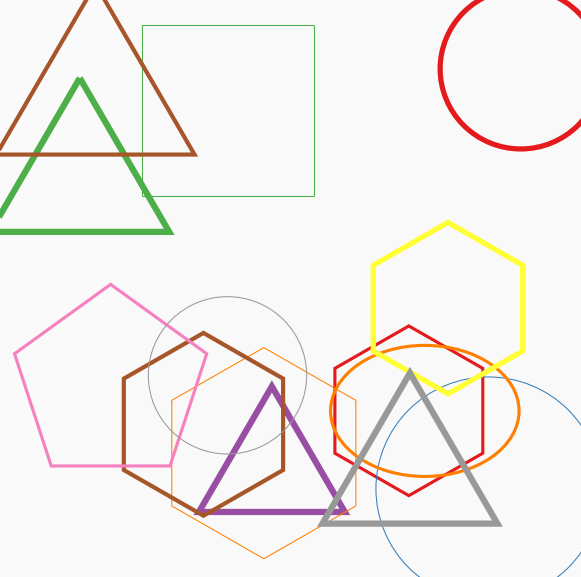[{"shape": "hexagon", "thickness": 1.5, "radius": 0.73, "center": [0.703, 0.288]}, {"shape": "circle", "thickness": 2.5, "radius": 0.69, "center": [0.896, 0.88]}, {"shape": "circle", "thickness": 0.5, "radius": 0.97, "center": [0.84, 0.153]}, {"shape": "triangle", "thickness": 3, "radius": 0.89, "center": [0.137, 0.686]}, {"shape": "square", "thickness": 0.5, "radius": 0.74, "center": [0.393, 0.808]}, {"shape": "triangle", "thickness": 3, "radius": 0.72, "center": [0.468, 0.185]}, {"shape": "hexagon", "thickness": 0.5, "radius": 0.91, "center": [0.454, 0.214]}, {"shape": "oval", "thickness": 1.5, "radius": 0.81, "center": [0.731, 0.288]}, {"shape": "hexagon", "thickness": 2.5, "radius": 0.74, "center": [0.771, 0.466]}, {"shape": "triangle", "thickness": 2, "radius": 0.98, "center": [0.164, 0.83]}, {"shape": "hexagon", "thickness": 2, "radius": 0.79, "center": [0.35, 0.264]}, {"shape": "pentagon", "thickness": 1.5, "radius": 0.87, "center": [0.19, 0.333]}, {"shape": "triangle", "thickness": 3, "radius": 0.87, "center": [0.705, 0.179]}, {"shape": "circle", "thickness": 0.5, "radius": 0.68, "center": [0.391, 0.349]}]